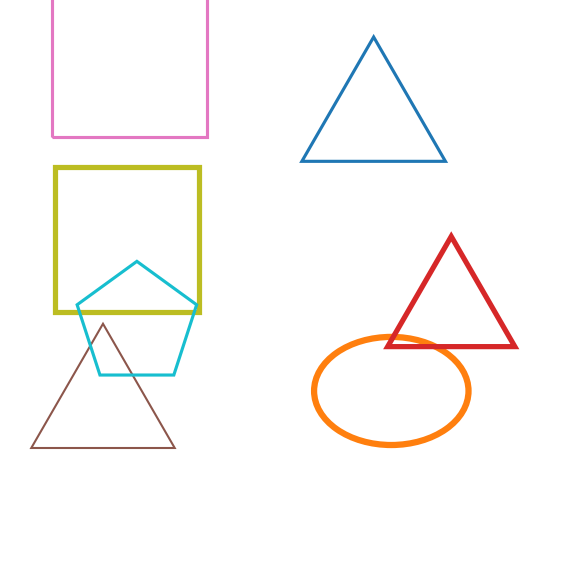[{"shape": "triangle", "thickness": 1.5, "radius": 0.72, "center": [0.647, 0.792]}, {"shape": "oval", "thickness": 3, "radius": 0.67, "center": [0.678, 0.322]}, {"shape": "triangle", "thickness": 2.5, "radius": 0.64, "center": [0.781, 0.462]}, {"shape": "triangle", "thickness": 1, "radius": 0.72, "center": [0.178, 0.295]}, {"shape": "square", "thickness": 1.5, "radius": 0.67, "center": [0.225, 0.897]}, {"shape": "square", "thickness": 2.5, "radius": 0.62, "center": [0.22, 0.584]}, {"shape": "pentagon", "thickness": 1.5, "radius": 0.54, "center": [0.237, 0.438]}]